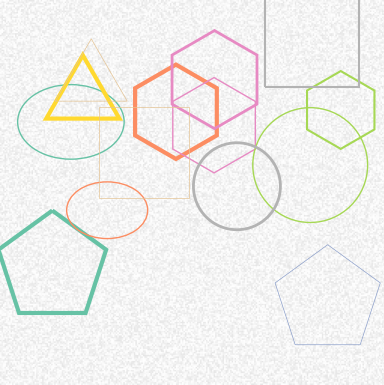[{"shape": "oval", "thickness": 1, "radius": 0.69, "center": [0.184, 0.683]}, {"shape": "pentagon", "thickness": 3, "radius": 0.74, "center": [0.136, 0.306]}, {"shape": "oval", "thickness": 1, "radius": 0.53, "center": [0.278, 0.454]}, {"shape": "hexagon", "thickness": 3, "radius": 0.61, "center": [0.457, 0.71]}, {"shape": "pentagon", "thickness": 0.5, "radius": 0.72, "center": [0.851, 0.221]}, {"shape": "hexagon", "thickness": 1, "radius": 0.62, "center": [0.556, 0.675]}, {"shape": "hexagon", "thickness": 2, "radius": 0.64, "center": [0.557, 0.793]}, {"shape": "circle", "thickness": 1, "radius": 0.75, "center": [0.806, 0.571]}, {"shape": "hexagon", "thickness": 1.5, "radius": 0.51, "center": [0.885, 0.714]}, {"shape": "triangle", "thickness": 3, "radius": 0.55, "center": [0.215, 0.747]}, {"shape": "triangle", "thickness": 0.5, "radius": 0.54, "center": [0.237, 0.791]}, {"shape": "square", "thickness": 0.5, "radius": 0.59, "center": [0.374, 0.604]}, {"shape": "square", "thickness": 1.5, "radius": 0.61, "center": [0.811, 0.896]}, {"shape": "circle", "thickness": 2, "radius": 0.56, "center": [0.615, 0.516]}]